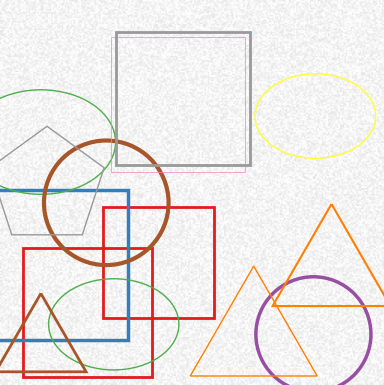[{"shape": "square", "thickness": 2, "radius": 0.84, "center": [0.228, 0.189]}, {"shape": "square", "thickness": 2, "radius": 0.72, "center": [0.411, 0.318]}, {"shape": "square", "thickness": 2.5, "radius": 0.97, "center": [0.139, 0.312]}, {"shape": "oval", "thickness": 1, "radius": 0.85, "center": [0.295, 0.158]}, {"shape": "oval", "thickness": 1, "radius": 0.97, "center": [0.106, 0.631]}, {"shape": "circle", "thickness": 2.5, "radius": 0.75, "center": [0.814, 0.132]}, {"shape": "triangle", "thickness": 1, "radius": 0.95, "center": [0.659, 0.119]}, {"shape": "triangle", "thickness": 1.5, "radius": 0.88, "center": [0.861, 0.293]}, {"shape": "oval", "thickness": 1, "radius": 0.78, "center": [0.819, 0.699]}, {"shape": "circle", "thickness": 3, "radius": 0.81, "center": [0.276, 0.473]}, {"shape": "triangle", "thickness": 2, "radius": 0.68, "center": [0.106, 0.102]}, {"shape": "square", "thickness": 0.5, "radius": 0.87, "center": [0.462, 0.728]}, {"shape": "pentagon", "thickness": 1, "radius": 0.78, "center": [0.122, 0.516]}, {"shape": "square", "thickness": 2, "radius": 0.87, "center": [0.475, 0.745]}]